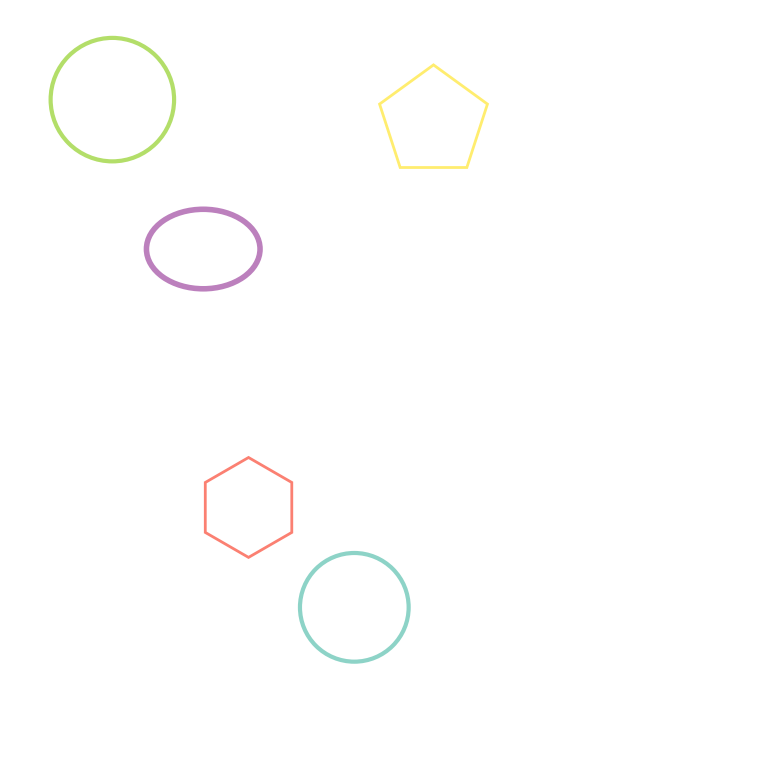[{"shape": "circle", "thickness": 1.5, "radius": 0.35, "center": [0.46, 0.211]}, {"shape": "hexagon", "thickness": 1, "radius": 0.32, "center": [0.323, 0.341]}, {"shape": "circle", "thickness": 1.5, "radius": 0.4, "center": [0.146, 0.871]}, {"shape": "oval", "thickness": 2, "radius": 0.37, "center": [0.264, 0.677]}, {"shape": "pentagon", "thickness": 1, "radius": 0.37, "center": [0.563, 0.842]}]